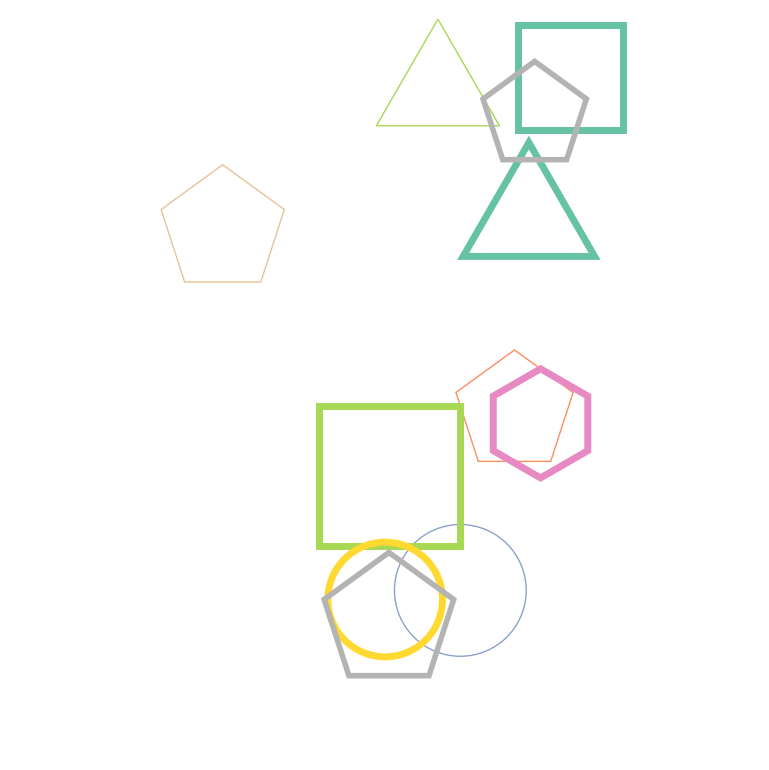[{"shape": "square", "thickness": 2.5, "radius": 0.34, "center": [0.741, 0.899]}, {"shape": "triangle", "thickness": 2.5, "radius": 0.49, "center": [0.687, 0.716]}, {"shape": "pentagon", "thickness": 0.5, "radius": 0.4, "center": [0.668, 0.466]}, {"shape": "circle", "thickness": 0.5, "radius": 0.43, "center": [0.598, 0.233]}, {"shape": "hexagon", "thickness": 2.5, "radius": 0.35, "center": [0.702, 0.45]}, {"shape": "triangle", "thickness": 0.5, "radius": 0.46, "center": [0.569, 0.883]}, {"shape": "square", "thickness": 2.5, "radius": 0.46, "center": [0.506, 0.382]}, {"shape": "circle", "thickness": 2.5, "radius": 0.37, "center": [0.5, 0.221]}, {"shape": "pentagon", "thickness": 0.5, "radius": 0.42, "center": [0.289, 0.702]}, {"shape": "pentagon", "thickness": 2, "radius": 0.44, "center": [0.505, 0.194]}, {"shape": "pentagon", "thickness": 2, "radius": 0.35, "center": [0.694, 0.85]}]